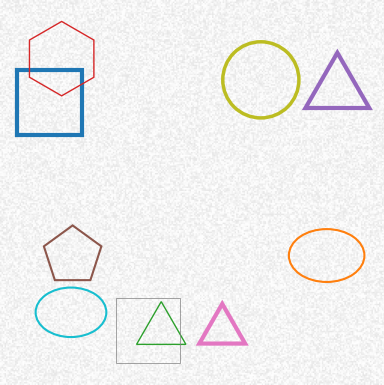[{"shape": "square", "thickness": 3, "radius": 0.42, "center": [0.129, 0.734]}, {"shape": "oval", "thickness": 1.5, "radius": 0.49, "center": [0.848, 0.336]}, {"shape": "triangle", "thickness": 1, "radius": 0.37, "center": [0.419, 0.143]}, {"shape": "hexagon", "thickness": 1, "radius": 0.48, "center": [0.16, 0.848]}, {"shape": "triangle", "thickness": 3, "radius": 0.48, "center": [0.876, 0.767]}, {"shape": "pentagon", "thickness": 1.5, "radius": 0.39, "center": [0.189, 0.336]}, {"shape": "triangle", "thickness": 3, "radius": 0.34, "center": [0.577, 0.142]}, {"shape": "square", "thickness": 0.5, "radius": 0.42, "center": [0.385, 0.142]}, {"shape": "circle", "thickness": 2.5, "radius": 0.49, "center": [0.678, 0.793]}, {"shape": "oval", "thickness": 1.5, "radius": 0.46, "center": [0.184, 0.189]}]